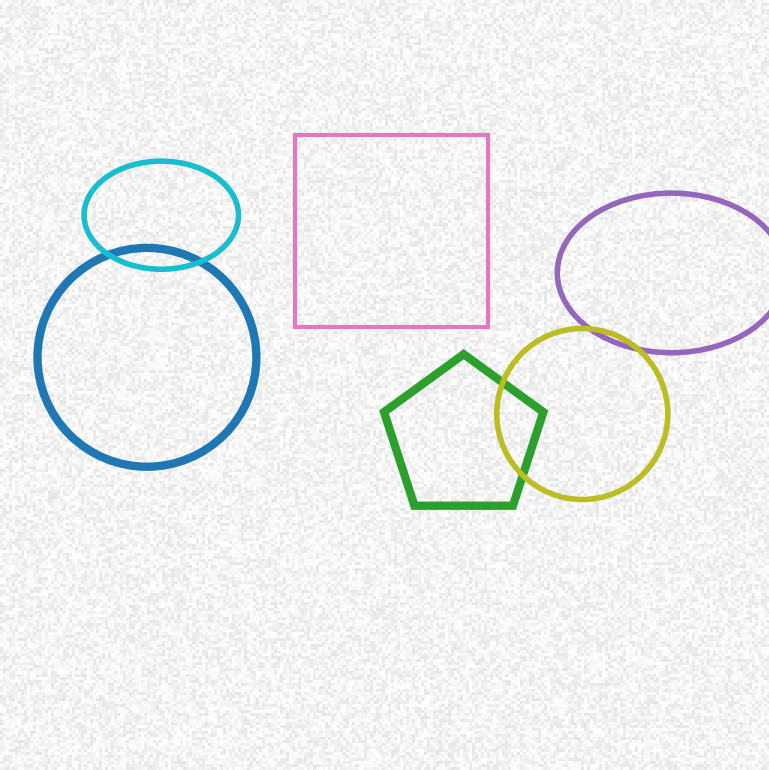[{"shape": "circle", "thickness": 3, "radius": 0.71, "center": [0.191, 0.536]}, {"shape": "pentagon", "thickness": 3, "radius": 0.54, "center": [0.602, 0.431]}, {"shape": "oval", "thickness": 2, "radius": 0.74, "center": [0.872, 0.646]}, {"shape": "square", "thickness": 1.5, "radius": 0.62, "center": [0.508, 0.7]}, {"shape": "circle", "thickness": 2, "radius": 0.56, "center": [0.756, 0.462]}, {"shape": "oval", "thickness": 2, "radius": 0.5, "center": [0.209, 0.721]}]